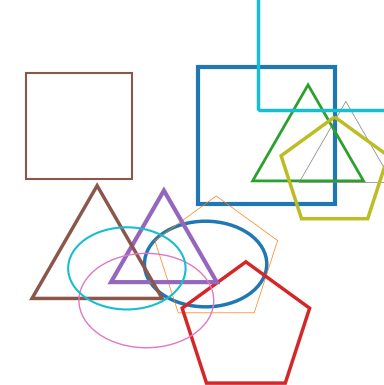[{"shape": "square", "thickness": 3, "radius": 0.89, "center": [0.693, 0.649]}, {"shape": "oval", "thickness": 2.5, "radius": 0.79, "center": [0.534, 0.314]}, {"shape": "pentagon", "thickness": 0.5, "radius": 0.84, "center": [0.562, 0.323]}, {"shape": "triangle", "thickness": 2, "radius": 0.83, "center": [0.8, 0.613]}, {"shape": "pentagon", "thickness": 2.5, "radius": 0.87, "center": [0.639, 0.146]}, {"shape": "triangle", "thickness": 3, "radius": 0.79, "center": [0.426, 0.346]}, {"shape": "triangle", "thickness": 2.5, "radius": 0.98, "center": [0.252, 0.322]}, {"shape": "square", "thickness": 1.5, "radius": 0.69, "center": [0.206, 0.673]}, {"shape": "oval", "thickness": 1, "radius": 0.88, "center": [0.38, 0.219]}, {"shape": "triangle", "thickness": 0.5, "radius": 0.7, "center": [0.898, 0.596]}, {"shape": "pentagon", "thickness": 2.5, "radius": 0.73, "center": [0.869, 0.55]}, {"shape": "square", "thickness": 2.5, "radius": 0.84, "center": [0.839, 0.883]}, {"shape": "oval", "thickness": 1.5, "radius": 0.76, "center": [0.33, 0.303]}]